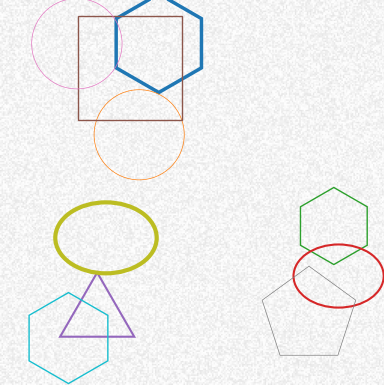[{"shape": "hexagon", "thickness": 2.5, "radius": 0.64, "center": [0.413, 0.888]}, {"shape": "circle", "thickness": 0.5, "radius": 0.59, "center": [0.361, 0.65]}, {"shape": "hexagon", "thickness": 1, "radius": 0.5, "center": [0.867, 0.413]}, {"shape": "oval", "thickness": 1.5, "radius": 0.59, "center": [0.879, 0.283]}, {"shape": "triangle", "thickness": 1.5, "radius": 0.56, "center": [0.252, 0.181]}, {"shape": "square", "thickness": 1, "radius": 0.68, "center": [0.338, 0.823]}, {"shape": "circle", "thickness": 0.5, "radius": 0.59, "center": [0.2, 0.887]}, {"shape": "pentagon", "thickness": 0.5, "radius": 0.64, "center": [0.802, 0.181]}, {"shape": "oval", "thickness": 3, "radius": 0.66, "center": [0.275, 0.382]}, {"shape": "hexagon", "thickness": 1, "radius": 0.59, "center": [0.178, 0.122]}]